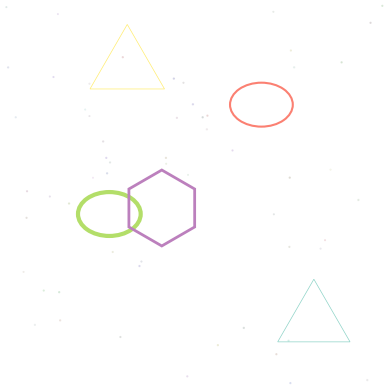[{"shape": "triangle", "thickness": 0.5, "radius": 0.54, "center": [0.815, 0.166]}, {"shape": "oval", "thickness": 1.5, "radius": 0.41, "center": [0.679, 0.728]}, {"shape": "oval", "thickness": 3, "radius": 0.41, "center": [0.284, 0.444]}, {"shape": "hexagon", "thickness": 2, "radius": 0.49, "center": [0.42, 0.46]}, {"shape": "triangle", "thickness": 0.5, "radius": 0.56, "center": [0.331, 0.825]}]